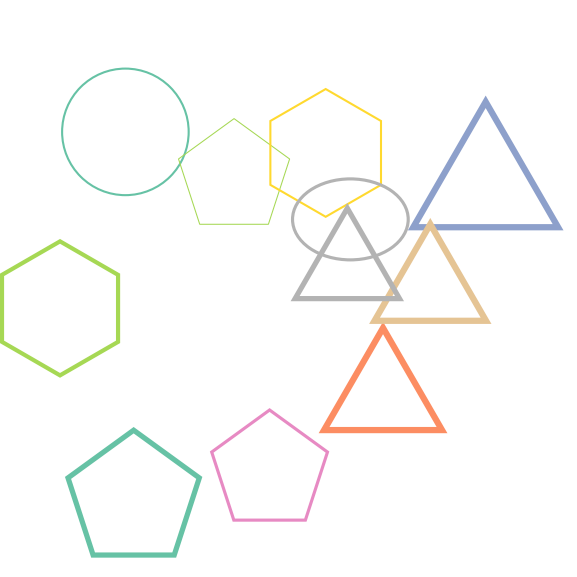[{"shape": "pentagon", "thickness": 2.5, "radius": 0.6, "center": [0.231, 0.135]}, {"shape": "circle", "thickness": 1, "radius": 0.55, "center": [0.217, 0.771]}, {"shape": "triangle", "thickness": 3, "radius": 0.59, "center": [0.663, 0.313]}, {"shape": "triangle", "thickness": 3, "radius": 0.72, "center": [0.841, 0.678]}, {"shape": "pentagon", "thickness": 1.5, "radius": 0.53, "center": [0.467, 0.184]}, {"shape": "hexagon", "thickness": 2, "radius": 0.58, "center": [0.104, 0.465]}, {"shape": "pentagon", "thickness": 0.5, "radius": 0.51, "center": [0.405, 0.693]}, {"shape": "hexagon", "thickness": 1, "radius": 0.55, "center": [0.564, 0.734]}, {"shape": "triangle", "thickness": 3, "radius": 0.56, "center": [0.745, 0.499]}, {"shape": "triangle", "thickness": 2.5, "radius": 0.52, "center": [0.601, 0.534]}, {"shape": "oval", "thickness": 1.5, "radius": 0.5, "center": [0.607, 0.619]}]